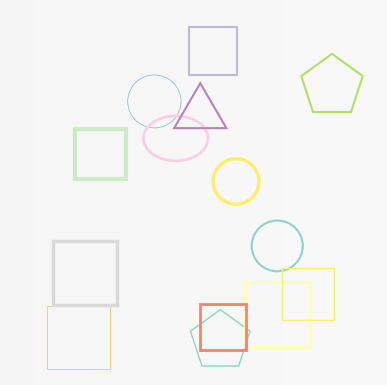[{"shape": "circle", "thickness": 1.5, "radius": 0.33, "center": [0.715, 0.361]}, {"shape": "pentagon", "thickness": 1, "radius": 0.4, "center": [0.569, 0.115]}, {"shape": "square", "thickness": 2, "radius": 0.42, "center": [0.716, 0.183]}, {"shape": "square", "thickness": 1.5, "radius": 0.31, "center": [0.55, 0.868]}, {"shape": "square", "thickness": 2, "radius": 0.29, "center": [0.576, 0.151]}, {"shape": "circle", "thickness": 0.5, "radius": 0.34, "center": [0.398, 0.737]}, {"shape": "square", "thickness": 0.5, "radius": 0.41, "center": [0.203, 0.123]}, {"shape": "pentagon", "thickness": 1.5, "radius": 0.42, "center": [0.857, 0.777]}, {"shape": "oval", "thickness": 2, "radius": 0.42, "center": [0.454, 0.641]}, {"shape": "square", "thickness": 2.5, "radius": 0.42, "center": [0.219, 0.291]}, {"shape": "triangle", "thickness": 1.5, "radius": 0.39, "center": [0.517, 0.706]}, {"shape": "square", "thickness": 3, "radius": 0.33, "center": [0.259, 0.6]}, {"shape": "circle", "thickness": 2.5, "radius": 0.3, "center": [0.609, 0.529]}, {"shape": "square", "thickness": 1, "radius": 0.33, "center": [0.795, 0.237]}]